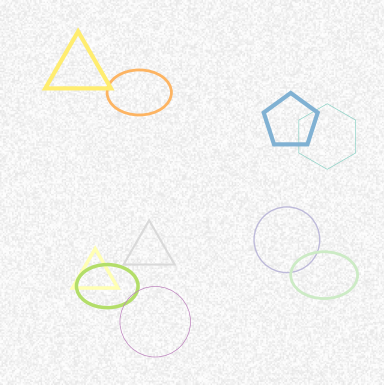[{"shape": "hexagon", "thickness": 0.5, "radius": 0.43, "center": [0.85, 0.645]}, {"shape": "triangle", "thickness": 2.5, "radius": 0.34, "center": [0.247, 0.286]}, {"shape": "circle", "thickness": 1, "radius": 0.43, "center": [0.745, 0.377]}, {"shape": "pentagon", "thickness": 3, "radius": 0.37, "center": [0.755, 0.685]}, {"shape": "oval", "thickness": 2, "radius": 0.42, "center": [0.362, 0.76]}, {"shape": "oval", "thickness": 2.5, "radius": 0.4, "center": [0.279, 0.257]}, {"shape": "triangle", "thickness": 1.5, "radius": 0.38, "center": [0.387, 0.351]}, {"shape": "circle", "thickness": 0.5, "radius": 0.46, "center": [0.403, 0.164]}, {"shape": "oval", "thickness": 2, "radius": 0.43, "center": [0.842, 0.285]}, {"shape": "triangle", "thickness": 3, "radius": 0.49, "center": [0.203, 0.82]}]